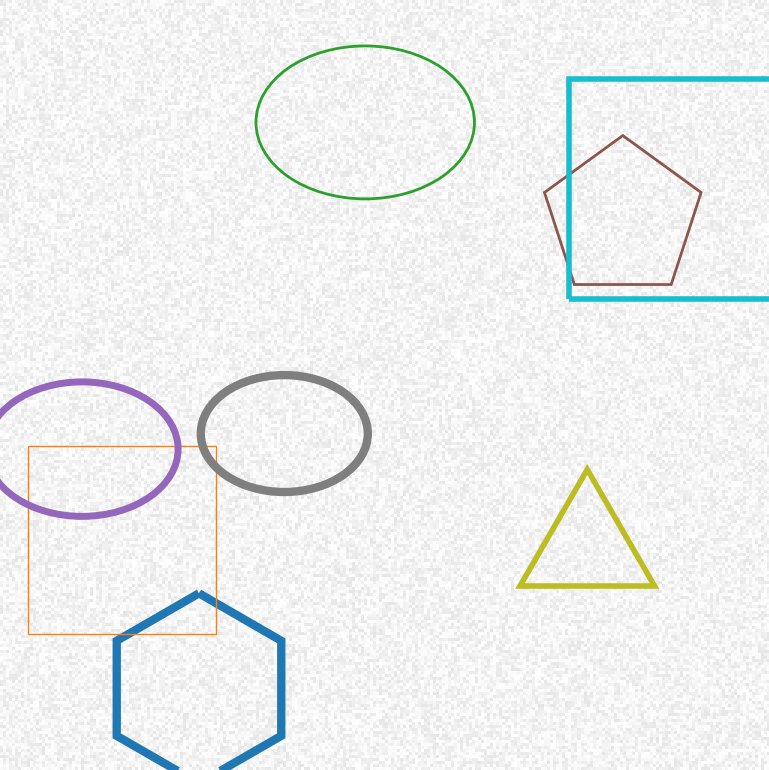[{"shape": "hexagon", "thickness": 3, "radius": 0.62, "center": [0.258, 0.106]}, {"shape": "square", "thickness": 0.5, "radius": 0.61, "center": [0.158, 0.299]}, {"shape": "oval", "thickness": 1, "radius": 0.71, "center": [0.474, 0.841]}, {"shape": "oval", "thickness": 2.5, "radius": 0.62, "center": [0.107, 0.417]}, {"shape": "pentagon", "thickness": 1, "radius": 0.53, "center": [0.809, 0.717]}, {"shape": "oval", "thickness": 3, "radius": 0.54, "center": [0.369, 0.437]}, {"shape": "triangle", "thickness": 2, "radius": 0.5, "center": [0.763, 0.289]}, {"shape": "square", "thickness": 2, "radius": 0.71, "center": [0.882, 0.755]}]